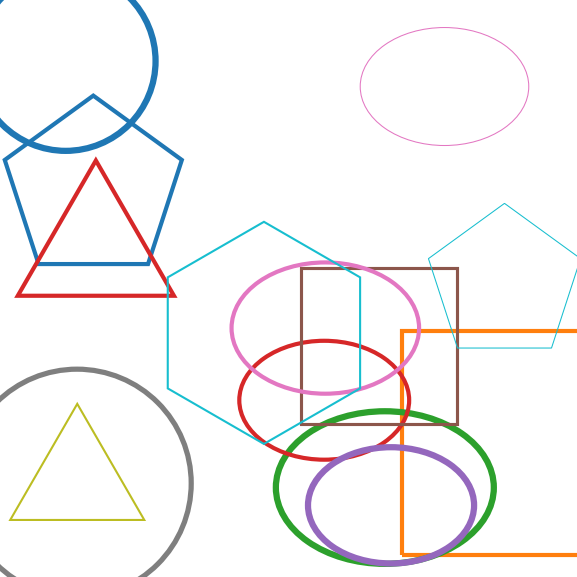[{"shape": "circle", "thickness": 3, "radius": 0.78, "center": [0.114, 0.893]}, {"shape": "pentagon", "thickness": 2, "radius": 0.81, "center": [0.162, 0.672]}, {"shape": "square", "thickness": 2, "radius": 0.97, "center": [0.89, 0.232]}, {"shape": "oval", "thickness": 3, "radius": 0.94, "center": [0.666, 0.155]}, {"shape": "oval", "thickness": 2, "radius": 0.74, "center": [0.561, 0.306]}, {"shape": "triangle", "thickness": 2, "radius": 0.78, "center": [0.166, 0.565]}, {"shape": "oval", "thickness": 3, "radius": 0.72, "center": [0.677, 0.124]}, {"shape": "square", "thickness": 1.5, "radius": 0.68, "center": [0.657, 0.401]}, {"shape": "oval", "thickness": 2, "radius": 0.81, "center": [0.563, 0.431]}, {"shape": "oval", "thickness": 0.5, "radius": 0.73, "center": [0.77, 0.849]}, {"shape": "circle", "thickness": 2.5, "radius": 0.99, "center": [0.133, 0.162]}, {"shape": "triangle", "thickness": 1, "radius": 0.67, "center": [0.134, 0.166]}, {"shape": "hexagon", "thickness": 1, "radius": 0.96, "center": [0.457, 0.423]}, {"shape": "pentagon", "thickness": 0.5, "radius": 0.69, "center": [0.874, 0.509]}]